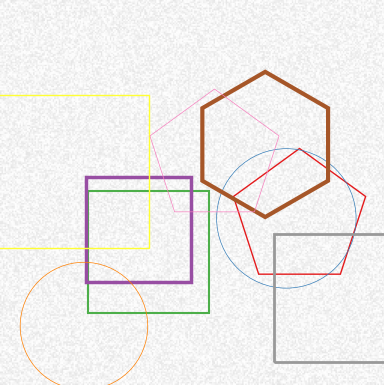[{"shape": "pentagon", "thickness": 1, "radius": 0.9, "center": [0.778, 0.434]}, {"shape": "circle", "thickness": 0.5, "radius": 0.91, "center": [0.744, 0.433]}, {"shape": "square", "thickness": 1.5, "radius": 0.79, "center": [0.385, 0.345]}, {"shape": "square", "thickness": 2.5, "radius": 0.68, "center": [0.36, 0.403]}, {"shape": "circle", "thickness": 0.5, "radius": 0.83, "center": [0.218, 0.153]}, {"shape": "square", "thickness": 1, "radius": 1.0, "center": [0.188, 0.555]}, {"shape": "hexagon", "thickness": 3, "radius": 0.94, "center": [0.689, 0.625]}, {"shape": "pentagon", "thickness": 0.5, "radius": 0.88, "center": [0.557, 0.592]}, {"shape": "square", "thickness": 2, "radius": 0.83, "center": [0.878, 0.225]}]